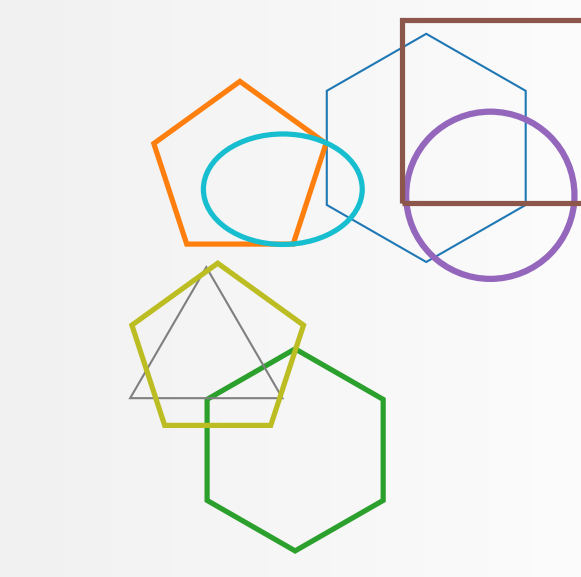[{"shape": "hexagon", "thickness": 1, "radius": 0.99, "center": [0.733, 0.743]}, {"shape": "pentagon", "thickness": 2.5, "radius": 0.78, "center": [0.413, 0.702]}, {"shape": "hexagon", "thickness": 2.5, "radius": 0.87, "center": [0.508, 0.22]}, {"shape": "circle", "thickness": 3, "radius": 0.72, "center": [0.844, 0.661]}, {"shape": "square", "thickness": 2.5, "radius": 0.79, "center": [0.851, 0.806]}, {"shape": "triangle", "thickness": 1, "radius": 0.76, "center": [0.355, 0.385]}, {"shape": "pentagon", "thickness": 2.5, "radius": 0.78, "center": [0.375, 0.388]}, {"shape": "oval", "thickness": 2.5, "radius": 0.68, "center": [0.487, 0.672]}]